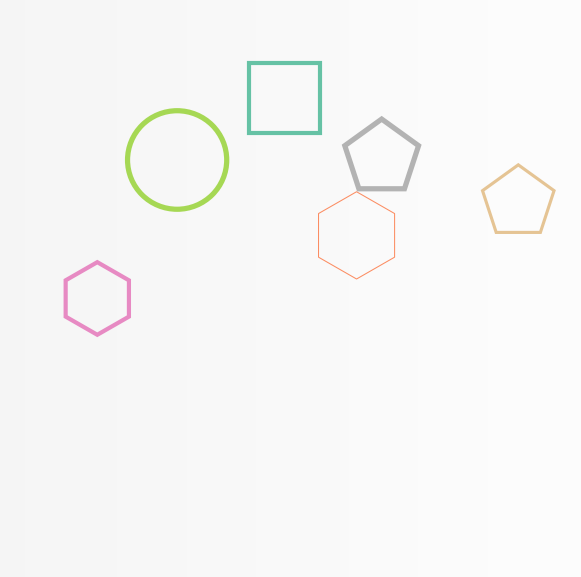[{"shape": "square", "thickness": 2, "radius": 0.31, "center": [0.489, 0.83]}, {"shape": "hexagon", "thickness": 0.5, "radius": 0.38, "center": [0.613, 0.592]}, {"shape": "hexagon", "thickness": 2, "radius": 0.31, "center": [0.167, 0.482]}, {"shape": "circle", "thickness": 2.5, "radius": 0.43, "center": [0.305, 0.722]}, {"shape": "pentagon", "thickness": 1.5, "radius": 0.32, "center": [0.892, 0.649]}, {"shape": "pentagon", "thickness": 2.5, "radius": 0.33, "center": [0.657, 0.726]}]